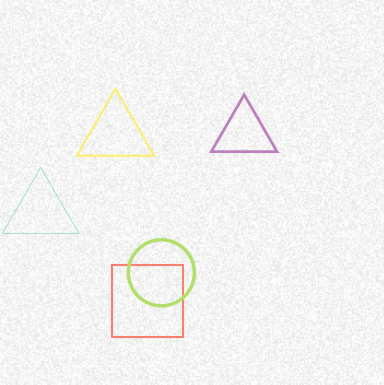[{"shape": "triangle", "thickness": 0.5, "radius": 0.57, "center": [0.106, 0.451]}, {"shape": "square", "thickness": 1.5, "radius": 0.46, "center": [0.384, 0.219]}, {"shape": "circle", "thickness": 2.5, "radius": 0.43, "center": [0.419, 0.291]}, {"shape": "triangle", "thickness": 2, "radius": 0.49, "center": [0.634, 0.655]}, {"shape": "triangle", "thickness": 1.5, "radius": 0.58, "center": [0.3, 0.654]}]